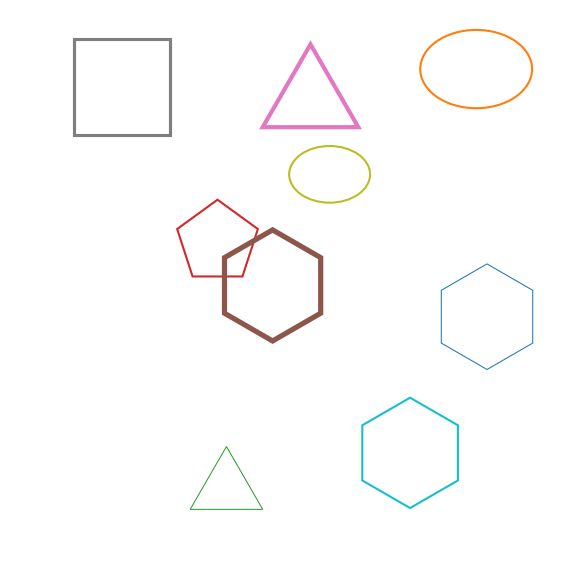[{"shape": "hexagon", "thickness": 0.5, "radius": 0.46, "center": [0.843, 0.451]}, {"shape": "oval", "thickness": 1, "radius": 0.48, "center": [0.825, 0.88]}, {"shape": "triangle", "thickness": 0.5, "radius": 0.36, "center": [0.392, 0.153]}, {"shape": "pentagon", "thickness": 1, "radius": 0.37, "center": [0.377, 0.58]}, {"shape": "hexagon", "thickness": 2.5, "radius": 0.48, "center": [0.472, 0.505]}, {"shape": "triangle", "thickness": 2, "radius": 0.48, "center": [0.538, 0.827]}, {"shape": "square", "thickness": 1.5, "radius": 0.42, "center": [0.212, 0.849]}, {"shape": "oval", "thickness": 1, "radius": 0.35, "center": [0.571, 0.697]}, {"shape": "hexagon", "thickness": 1, "radius": 0.48, "center": [0.71, 0.215]}]